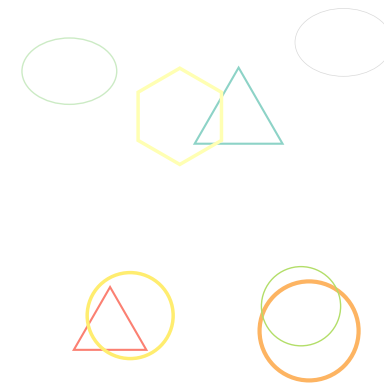[{"shape": "triangle", "thickness": 1.5, "radius": 0.66, "center": [0.62, 0.693]}, {"shape": "hexagon", "thickness": 2.5, "radius": 0.63, "center": [0.467, 0.698]}, {"shape": "triangle", "thickness": 1.5, "radius": 0.54, "center": [0.286, 0.146]}, {"shape": "circle", "thickness": 3, "radius": 0.64, "center": [0.803, 0.14]}, {"shape": "circle", "thickness": 1, "radius": 0.51, "center": [0.782, 0.205]}, {"shape": "oval", "thickness": 0.5, "radius": 0.63, "center": [0.892, 0.89]}, {"shape": "oval", "thickness": 1, "radius": 0.62, "center": [0.18, 0.815]}, {"shape": "circle", "thickness": 2.5, "radius": 0.56, "center": [0.338, 0.18]}]